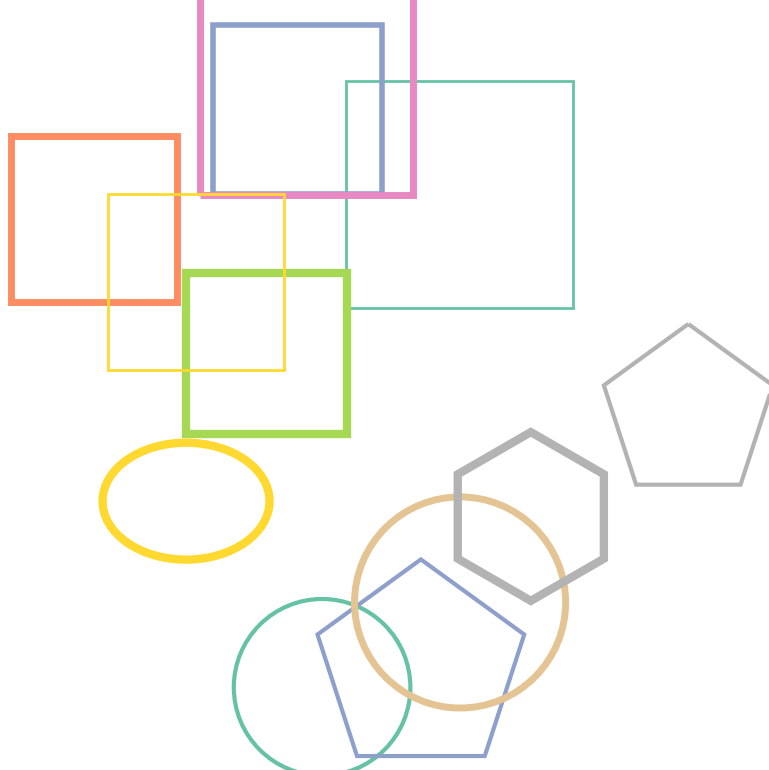[{"shape": "square", "thickness": 1, "radius": 0.74, "center": [0.597, 0.748]}, {"shape": "circle", "thickness": 1.5, "radius": 0.57, "center": [0.418, 0.107]}, {"shape": "square", "thickness": 2.5, "radius": 0.54, "center": [0.122, 0.716]}, {"shape": "square", "thickness": 2, "radius": 0.55, "center": [0.387, 0.858]}, {"shape": "pentagon", "thickness": 1.5, "radius": 0.71, "center": [0.547, 0.132]}, {"shape": "square", "thickness": 2.5, "radius": 0.69, "center": [0.398, 0.885]}, {"shape": "square", "thickness": 3, "radius": 0.52, "center": [0.346, 0.541]}, {"shape": "oval", "thickness": 3, "radius": 0.54, "center": [0.242, 0.349]}, {"shape": "square", "thickness": 1, "radius": 0.57, "center": [0.254, 0.634]}, {"shape": "circle", "thickness": 2.5, "radius": 0.69, "center": [0.598, 0.218]}, {"shape": "pentagon", "thickness": 1.5, "radius": 0.58, "center": [0.894, 0.464]}, {"shape": "hexagon", "thickness": 3, "radius": 0.55, "center": [0.689, 0.329]}]